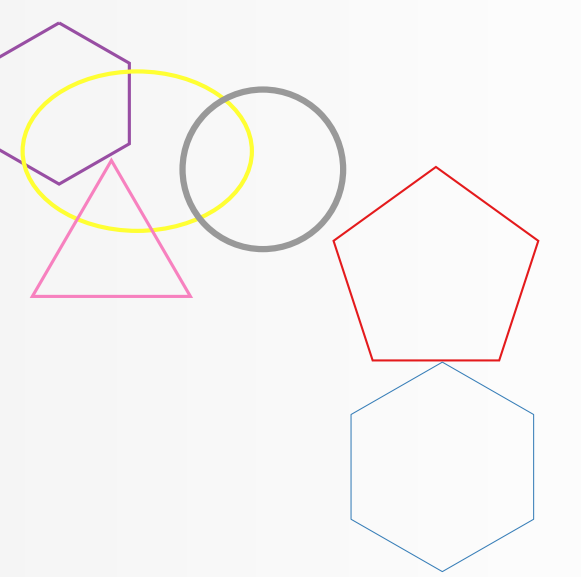[{"shape": "pentagon", "thickness": 1, "radius": 0.93, "center": [0.75, 0.525]}, {"shape": "hexagon", "thickness": 0.5, "radius": 0.91, "center": [0.761, 0.191]}, {"shape": "hexagon", "thickness": 1.5, "radius": 0.7, "center": [0.102, 0.82]}, {"shape": "oval", "thickness": 2, "radius": 0.99, "center": [0.236, 0.737]}, {"shape": "triangle", "thickness": 1.5, "radius": 0.78, "center": [0.192, 0.564]}, {"shape": "circle", "thickness": 3, "radius": 0.69, "center": [0.452, 0.706]}]